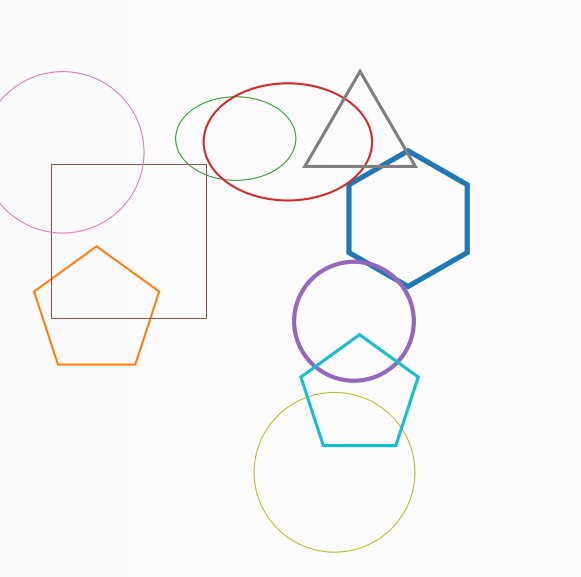[{"shape": "hexagon", "thickness": 2.5, "radius": 0.59, "center": [0.702, 0.621]}, {"shape": "pentagon", "thickness": 1, "radius": 0.57, "center": [0.166, 0.459]}, {"shape": "oval", "thickness": 0.5, "radius": 0.52, "center": [0.406, 0.759]}, {"shape": "oval", "thickness": 1, "radius": 0.72, "center": [0.495, 0.753]}, {"shape": "circle", "thickness": 2, "radius": 0.51, "center": [0.609, 0.443]}, {"shape": "square", "thickness": 0.5, "radius": 0.67, "center": [0.221, 0.582]}, {"shape": "circle", "thickness": 0.5, "radius": 0.7, "center": [0.108, 0.735]}, {"shape": "triangle", "thickness": 1.5, "radius": 0.55, "center": [0.619, 0.766]}, {"shape": "circle", "thickness": 0.5, "radius": 0.69, "center": [0.575, 0.181]}, {"shape": "pentagon", "thickness": 1.5, "radius": 0.53, "center": [0.619, 0.313]}]